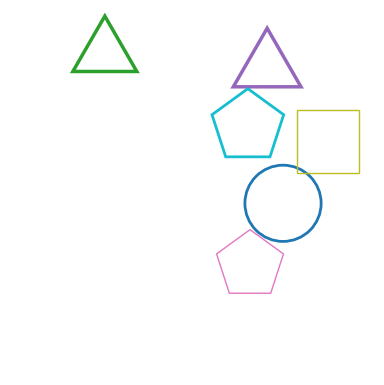[{"shape": "circle", "thickness": 2, "radius": 0.49, "center": [0.735, 0.472]}, {"shape": "triangle", "thickness": 2.5, "radius": 0.48, "center": [0.272, 0.862]}, {"shape": "triangle", "thickness": 2.5, "radius": 0.51, "center": [0.694, 0.825]}, {"shape": "pentagon", "thickness": 1, "radius": 0.46, "center": [0.649, 0.312]}, {"shape": "square", "thickness": 1, "radius": 0.41, "center": [0.852, 0.632]}, {"shape": "pentagon", "thickness": 2, "radius": 0.49, "center": [0.644, 0.672]}]